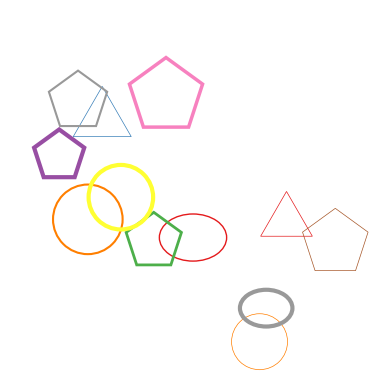[{"shape": "triangle", "thickness": 0.5, "radius": 0.39, "center": [0.744, 0.425]}, {"shape": "oval", "thickness": 1, "radius": 0.44, "center": [0.501, 0.383]}, {"shape": "triangle", "thickness": 0.5, "radius": 0.43, "center": [0.266, 0.689]}, {"shape": "pentagon", "thickness": 2, "radius": 0.38, "center": [0.399, 0.373]}, {"shape": "pentagon", "thickness": 3, "radius": 0.34, "center": [0.154, 0.595]}, {"shape": "circle", "thickness": 1.5, "radius": 0.45, "center": [0.228, 0.43]}, {"shape": "circle", "thickness": 0.5, "radius": 0.36, "center": [0.674, 0.112]}, {"shape": "circle", "thickness": 3, "radius": 0.42, "center": [0.314, 0.488]}, {"shape": "pentagon", "thickness": 0.5, "radius": 0.45, "center": [0.871, 0.369]}, {"shape": "pentagon", "thickness": 2.5, "radius": 0.5, "center": [0.431, 0.751]}, {"shape": "oval", "thickness": 3, "radius": 0.34, "center": [0.691, 0.2]}, {"shape": "pentagon", "thickness": 1.5, "radius": 0.4, "center": [0.203, 0.737]}]